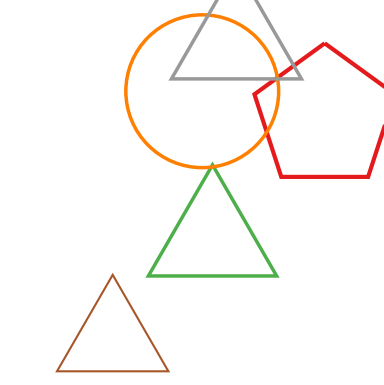[{"shape": "pentagon", "thickness": 3, "radius": 0.96, "center": [0.843, 0.696]}, {"shape": "triangle", "thickness": 2.5, "radius": 0.96, "center": [0.552, 0.379]}, {"shape": "circle", "thickness": 2.5, "radius": 0.99, "center": [0.525, 0.763]}, {"shape": "triangle", "thickness": 1.5, "radius": 0.84, "center": [0.293, 0.119]}, {"shape": "triangle", "thickness": 2.5, "radius": 0.97, "center": [0.614, 0.893]}]